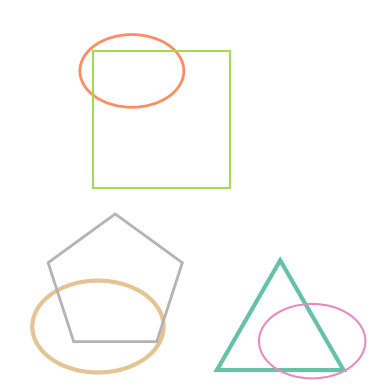[{"shape": "triangle", "thickness": 3, "radius": 0.95, "center": [0.728, 0.134]}, {"shape": "oval", "thickness": 2, "radius": 0.67, "center": [0.343, 0.816]}, {"shape": "oval", "thickness": 1.5, "radius": 0.69, "center": [0.811, 0.114]}, {"shape": "square", "thickness": 1.5, "radius": 0.89, "center": [0.42, 0.689]}, {"shape": "oval", "thickness": 3, "radius": 0.85, "center": [0.254, 0.152]}, {"shape": "pentagon", "thickness": 2, "radius": 0.92, "center": [0.299, 0.261]}]